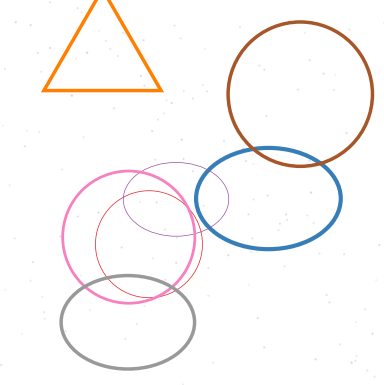[{"shape": "circle", "thickness": 0.5, "radius": 0.69, "center": [0.387, 0.366]}, {"shape": "oval", "thickness": 3, "radius": 0.94, "center": [0.697, 0.484]}, {"shape": "oval", "thickness": 0.5, "radius": 0.68, "center": [0.457, 0.482]}, {"shape": "triangle", "thickness": 2.5, "radius": 0.88, "center": [0.266, 0.853]}, {"shape": "circle", "thickness": 2.5, "radius": 0.94, "center": [0.78, 0.755]}, {"shape": "circle", "thickness": 2, "radius": 0.86, "center": [0.334, 0.384]}, {"shape": "oval", "thickness": 2.5, "radius": 0.87, "center": [0.332, 0.163]}]